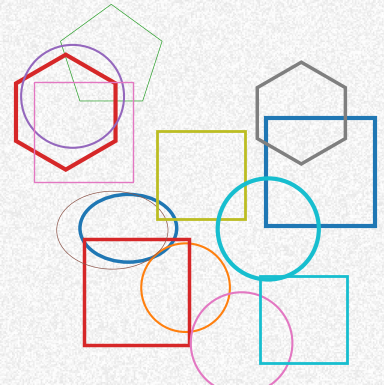[{"shape": "oval", "thickness": 2.5, "radius": 0.63, "center": [0.333, 0.407]}, {"shape": "square", "thickness": 3, "radius": 0.7, "center": [0.832, 0.554]}, {"shape": "circle", "thickness": 1.5, "radius": 0.58, "center": [0.482, 0.253]}, {"shape": "pentagon", "thickness": 0.5, "radius": 0.69, "center": [0.289, 0.85]}, {"shape": "square", "thickness": 2.5, "radius": 0.69, "center": [0.354, 0.242]}, {"shape": "hexagon", "thickness": 3, "radius": 0.75, "center": [0.171, 0.709]}, {"shape": "circle", "thickness": 1.5, "radius": 0.67, "center": [0.189, 0.75]}, {"shape": "oval", "thickness": 0.5, "radius": 0.72, "center": [0.292, 0.402]}, {"shape": "square", "thickness": 1, "radius": 0.64, "center": [0.216, 0.658]}, {"shape": "circle", "thickness": 1.5, "radius": 0.66, "center": [0.627, 0.109]}, {"shape": "hexagon", "thickness": 2.5, "radius": 0.66, "center": [0.783, 0.706]}, {"shape": "square", "thickness": 2, "radius": 0.57, "center": [0.521, 0.546]}, {"shape": "circle", "thickness": 3, "radius": 0.66, "center": [0.697, 0.405]}, {"shape": "square", "thickness": 2, "radius": 0.56, "center": [0.788, 0.17]}]